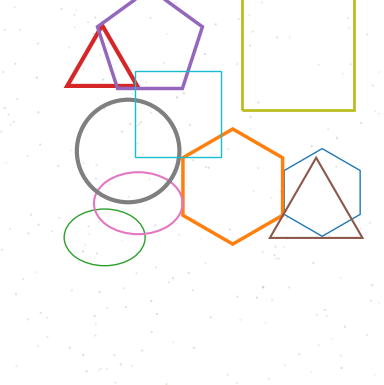[{"shape": "hexagon", "thickness": 1, "radius": 0.57, "center": [0.837, 0.5]}, {"shape": "hexagon", "thickness": 2.5, "radius": 0.75, "center": [0.605, 0.515]}, {"shape": "oval", "thickness": 1, "radius": 0.53, "center": [0.272, 0.383]}, {"shape": "triangle", "thickness": 3, "radius": 0.52, "center": [0.265, 0.829]}, {"shape": "pentagon", "thickness": 2.5, "radius": 0.72, "center": [0.39, 0.886]}, {"shape": "triangle", "thickness": 1.5, "radius": 0.69, "center": [0.821, 0.451]}, {"shape": "oval", "thickness": 1.5, "radius": 0.57, "center": [0.359, 0.472]}, {"shape": "circle", "thickness": 3, "radius": 0.67, "center": [0.333, 0.608]}, {"shape": "square", "thickness": 2, "radius": 0.73, "center": [0.774, 0.86]}, {"shape": "square", "thickness": 1, "radius": 0.56, "center": [0.463, 0.704]}]